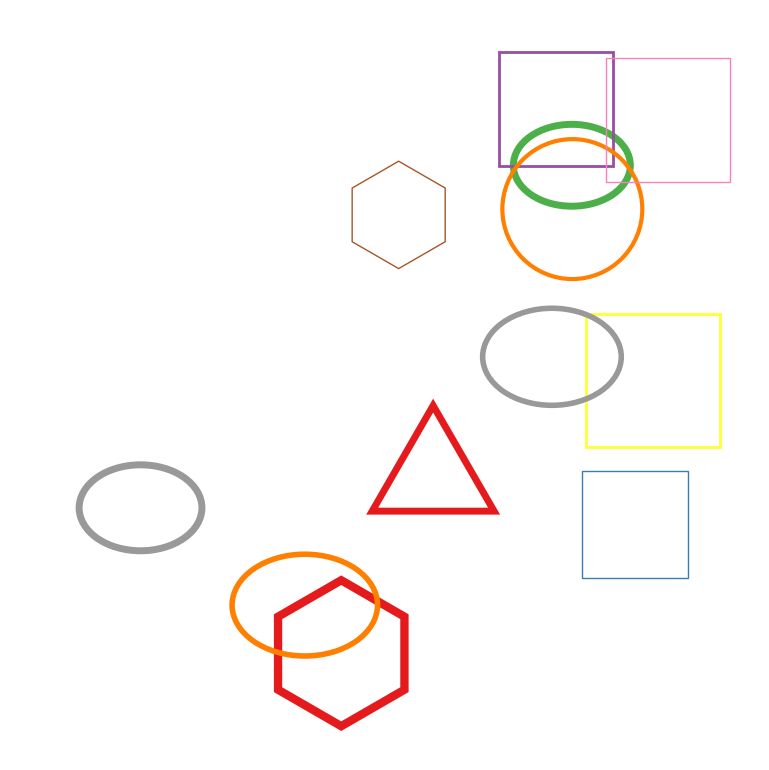[{"shape": "hexagon", "thickness": 3, "radius": 0.47, "center": [0.443, 0.152]}, {"shape": "triangle", "thickness": 2.5, "radius": 0.46, "center": [0.563, 0.382]}, {"shape": "square", "thickness": 0.5, "radius": 0.34, "center": [0.825, 0.319]}, {"shape": "oval", "thickness": 2.5, "radius": 0.38, "center": [0.743, 0.785]}, {"shape": "square", "thickness": 1, "radius": 0.37, "center": [0.722, 0.858]}, {"shape": "circle", "thickness": 1.5, "radius": 0.45, "center": [0.743, 0.728]}, {"shape": "oval", "thickness": 2, "radius": 0.47, "center": [0.396, 0.214]}, {"shape": "square", "thickness": 1, "radius": 0.43, "center": [0.848, 0.506]}, {"shape": "hexagon", "thickness": 0.5, "radius": 0.35, "center": [0.518, 0.721]}, {"shape": "square", "thickness": 0.5, "radius": 0.4, "center": [0.868, 0.844]}, {"shape": "oval", "thickness": 2, "radius": 0.45, "center": [0.717, 0.537]}, {"shape": "oval", "thickness": 2.5, "radius": 0.4, "center": [0.183, 0.341]}]